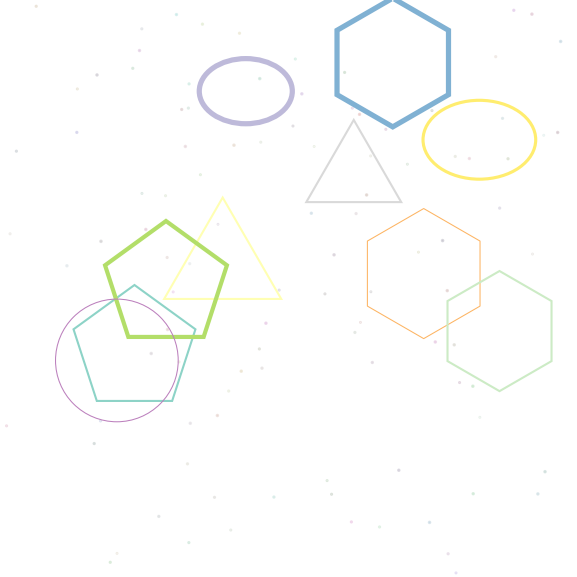[{"shape": "pentagon", "thickness": 1, "radius": 0.55, "center": [0.233, 0.395]}, {"shape": "triangle", "thickness": 1, "radius": 0.59, "center": [0.386, 0.54]}, {"shape": "oval", "thickness": 2.5, "radius": 0.4, "center": [0.426, 0.841]}, {"shape": "hexagon", "thickness": 2.5, "radius": 0.56, "center": [0.68, 0.891]}, {"shape": "hexagon", "thickness": 0.5, "radius": 0.56, "center": [0.734, 0.525]}, {"shape": "pentagon", "thickness": 2, "radius": 0.55, "center": [0.287, 0.505]}, {"shape": "triangle", "thickness": 1, "radius": 0.47, "center": [0.613, 0.697]}, {"shape": "circle", "thickness": 0.5, "radius": 0.53, "center": [0.202, 0.375]}, {"shape": "hexagon", "thickness": 1, "radius": 0.52, "center": [0.865, 0.426]}, {"shape": "oval", "thickness": 1.5, "radius": 0.49, "center": [0.83, 0.757]}]